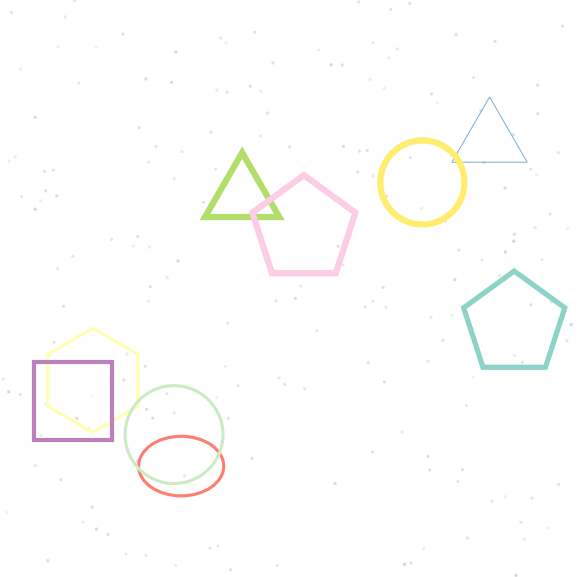[{"shape": "pentagon", "thickness": 2.5, "radius": 0.46, "center": [0.89, 0.438]}, {"shape": "hexagon", "thickness": 1.5, "radius": 0.45, "center": [0.161, 0.341]}, {"shape": "oval", "thickness": 1.5, "radius": 0.37, "center": [0.314, 0.192]}, {"shape": "triangle", "thickness": 0.5, "radius": 0.38, "center": [0.848, 0.756]}, {"shape": "triangle", "thickness": 3, "radius": 0.37, "center": [0.419, 0.66]}, {"shape": "pentagon", "thickness": 3, "radius": 0.47, "center": [0.526, 0.602]}, {"shape": "square", "thickness": 2, "radius": 0.34, "center": [0.126, 0.305]}, {"shape": "circle", "thickness": 1.5, "radius": 0.42, "center": [0.301, 0.247]}, {"shape": "circle", "thickness": 3, "radius": 0.36, "center": [0.731, 0.683]}]